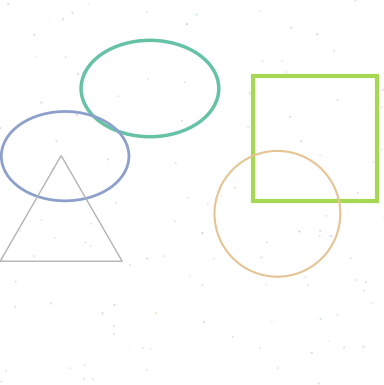[{"shape": "oval", "thickness": 2.5, "radius": 0.89, "center": [0.389, 0.77]}, {"shape": "oval", "thickness": 2, "radius": 0.83, "center": [0.169, 0.594]}, {"shape": "square", "thickness": 3, "radius": 0.81, "center": [0.817, 0.64]}, {"shape": "circle", "thickness": 1.5, "radius": 0.82, "center": [0.72, 0.445]}, {"shape": "triangle", "thickness": 1, "radius": 0.91, "center": [0.159, 0.413]}]